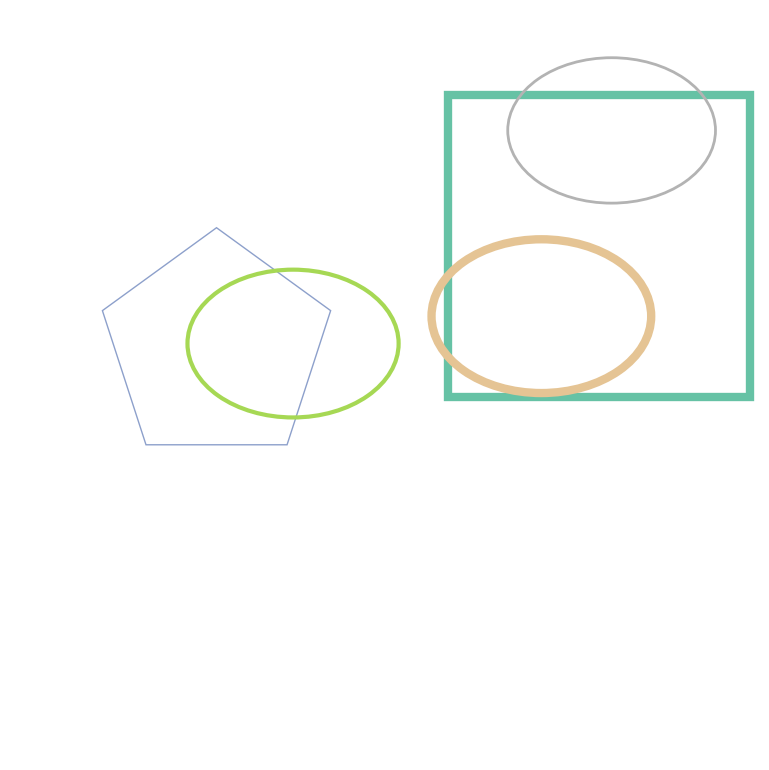[{"shape": "square", "thickness": 3, "radius": 0.98, "center": [0.778, 0.681]}, {"shape": "pentagon", "thickness": 0.5, "radius": 0.78, "center": [0.281, 0.548]}, {"shape": "oval", "thickness": 1.5, "radius": 0.69, "center": [0.381, 0.554]}, {"shape": "oval", "thickness": 3, "radius": 0.71, "center": [0.703, 0.589]}, {"shape": "oval", "thickness": 1, "radius": 0.67, "center": [0.794, 0.831]}]